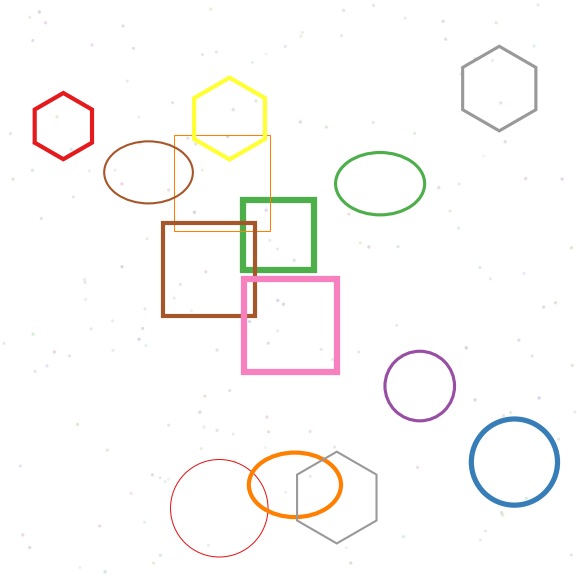[{"shape": "circle", "thickness": 0.5, "radius": 0.42, "center": [0.38, 0.119]}, {"shape": "hexagon", "thickness": 2, "radius": 0.29, "center": [0.11, 0.781]}, {"shape": "circle", "thickness": 2.5, "radius": 0.37, "center": [0.891, 0.199]}, {"shape": "oval", "thickness": 1.5, "radius": 0.39, "center": [0.658, 0.681]}, {"shape": "square", "thickness": 3, "radius": 0.31, "center": [0.483, 0.592]}, {"shape": "circle", "thickness": 1.5, "radius": 0.3, "center": [0.727, 0.331]}, {"shape": "oval", "thickness": 2, "radius": 0.4, "center": [0.511, 0.16]}, {"shape": "square", "thickness": 0.5, "radius": 0.41, "center": [0.384, 0.682]}, {"shape": "hexagon", "thickness": 2, "radius": 0.35, "center": [0.397, 0.794]}, {"shape": "oval", "thickness": 1, "radius": 0.38, "center": [0.257, 0.701]}, {"shape": "square", "thickness": 2, "radius": 0.4, "center": [0.362, 0.532]}, {"shape": "square", "thickness": 3, "radius": 0.4, "center": [0.503, 0.435]}, {"shape": "hexagon", "thickness": 1, "radius": 0.4, "center": [0.583, 0.138]}, {"shape": "hexagon", "thickness": 1.5, "radius": 0.37, "center": [0.865, 0.846]}]